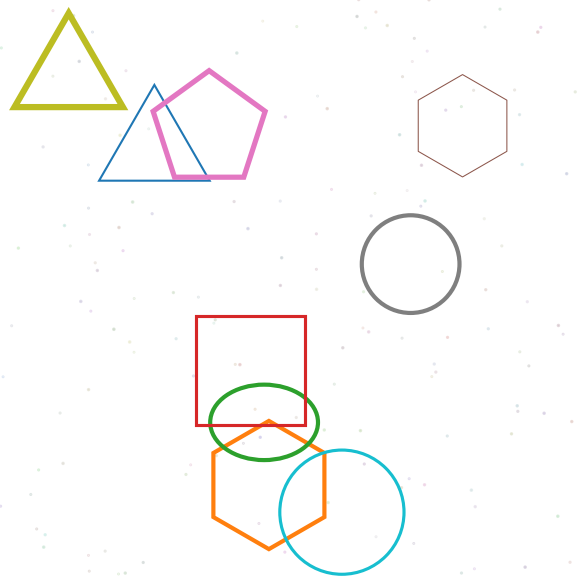[{"shape": "triangle", "thickness": 1, "radius": 0.55, "center": [0.267, 0.742]}, {"shape": "hexagon", "thickness": 2, "radius": 0.55, "center": [0.466, 0.159]}, {"shape": "oval", "thickness": 2, "radius": 0.47, "center": [0.457, 0.268]}, {"shape": "square", "thickness": 1.5, "radius": 0.47, "center": [0.434, 0.358]}, {"shape": "hexagon", "thickness": 0.5, "radius": 0.44, "center": [0.801, 0.781]}, {"shape": "pentagon", "thickness": 2.5, "radius": 0.51, "center": [0.362, 0.775]}, {"shape": "circle", "thickness": 2, "radius": 0.42, "center": [0.711, 0.542]}, {"shape": "triangle", "thickness": 3, "radius": 0.54, "center": [0.119, 0.868]}, {"shape": "circle", "thickness": 1.5, "radius": 0.54, "center": [0.592, 0.112]}]